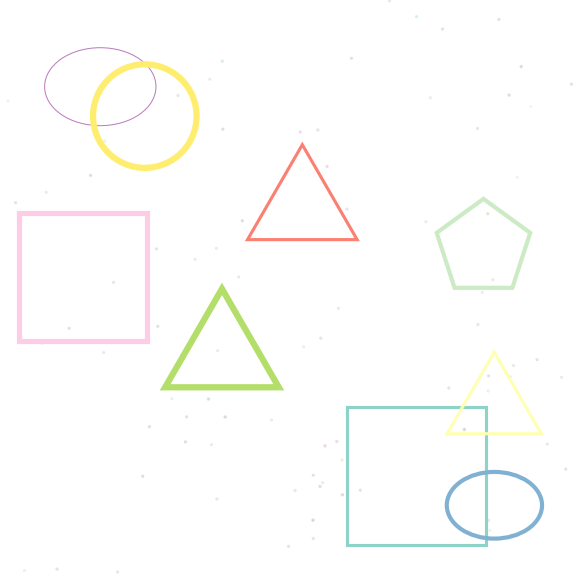[{"shape": "square", "thickness": 1.5, "radius": 0.6, "center": [0.721, 0.175]}, {"shape": "triangle", "thickness": 1.5, "radius": 0.47, "center": [0.856, 0.295]}, {"shape": "triangle", "thickness": 1.5, "radius": 0.55, "center": [0.524, 0.639]}, {"shape": "oval", "thickness": 2, "radius": 0.41, "center": [0.856, 0.124]}, {"shape": "triangle", "thickness": 3, "radius": 0.57, "center": [0.384, 0.385]}, {"shape": "square", "thickness": 2.5, "radius": 0.55, "center": [0.143, 0.519]}, {"shape": "oval", "thickness": 0.5, "radius": 0.48, "center": [0.174, 0.849]}, {"shape": "pentagon", "thickness": 2, "radius": 0.43, "center": [0.837, 0.57]}, {"shape": "circle", "thickness": 3, "radius": 0.45, "center": [0.251, 0.798]}]